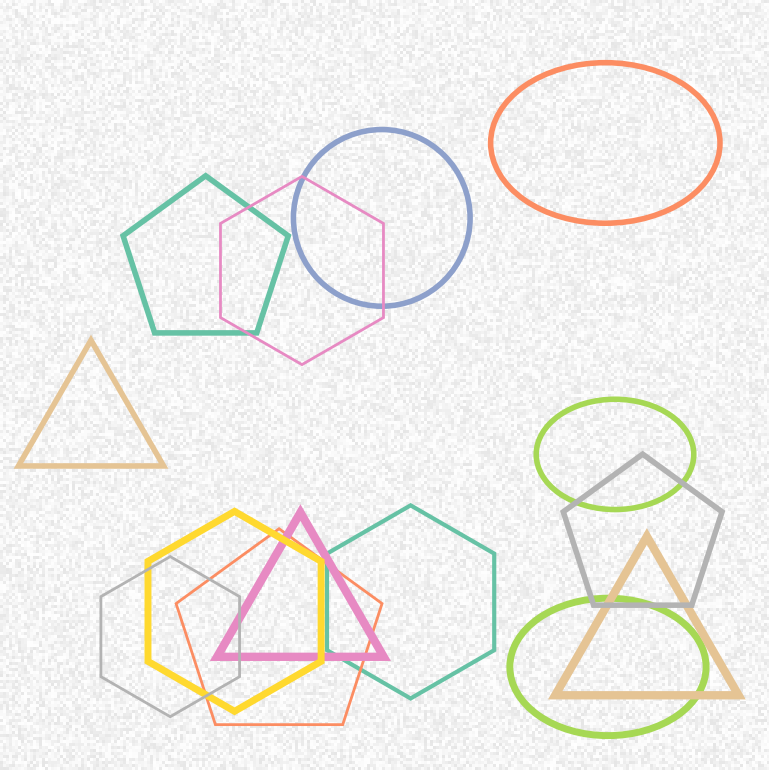[{"shape": "pentagon", "thickness": 2, "radius": 0.56, "center": [0.267, 0.659]}, {"shape": "hexagon", "thickness": 1.5, "radius": 0.63, "center": [0.533, 0.218]}, {"shape": "pentagon", "thickness": 1, "radius": 0.7, "center": [0.362, 0.173]}, {"shape": "oval", "thickness": 2, "radius": 0.74, "center": [0.786, 0.814]}, {"shape": "circle", "thickness": 2, "radius": 0.57, "center": [0.496, 0.717]}, {"shape": "triangle", "thickness": 3, "radius": 0.62, "center": [0.39, 0.209]}, {"shape": "hexagon", "thickness": 1, "radius": 0.61, "center": [0.392, 0.649]}, {"shape": "oval", "thickness": 2.5, "radius": 0.64, "center": [0.79, 0.134]}, {"shape": "oval", "thickness": 2, "radius": 0.51, "center": [0.799, 0.41]}, {"shape": "hexagon", "thickness": 2.5, "radius": 0.65, "center": [0.305, 0.206]}, {"shape": "triangle", "thickness": 2, "radius": 0.54, "center": [0.118, 0.449]}, {"shape": "triangle", "thickness": 3, "radius": 0.69, "center": [0.84, 0.166]}, {"shape": "pentagon", "thickness": 2, "radius": 0.54, "center": [0.835, 0.302]}, {"shape": "hexagon", "thickness": 1, "radius": 0.52, "center": [0.221, 0.173]}]